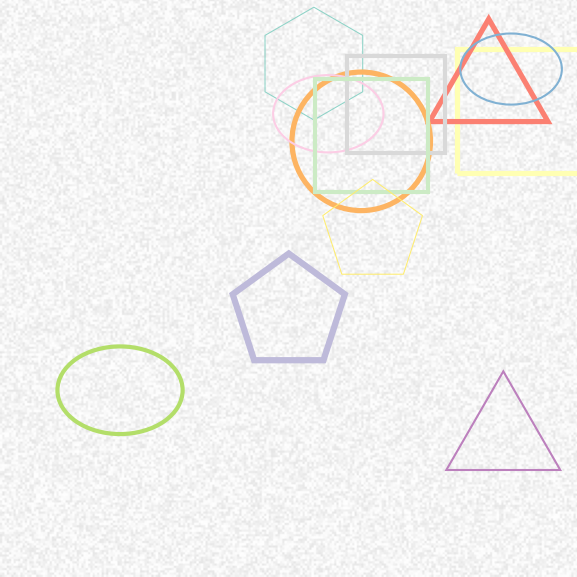[{"shape": "hexagon", "thickness": 0.5, "radius": 0.49, "center": [0.543, 0.889]}, {"shape": "square", "thickness": 2.5, "radius": 0.53, "center": [0.899, 0.807]}, {"shape": "pentagon", "thickness": 3, "radius": 0.51, "center": [0.5, 0.458]}, {"shape": "triangle", "thickness": 2.5, "radius": 0.59, "center": [0.846, 0.848]}, {"shape": "oval", "thickness": 1, "radius": 0.44, "center": [0.885, 0.88]}, {"shape": "circle", "thickness": 2.5, "radius": 0.6, "center": [0.625, 0.754]}, {"shape": "oval", "thickness": 2, "radius": 0.54, "center": [0.208, 0.323]}, {"shape": "oval", "thickness": 1, "radius": 0.48, "center": [0.569, 0.802]}, {"shape": "square", "thickness": 2, "radius": 0.42, "center": [0.686, 0.818]}, {"shape": "triangle", "thickness": 1, "radius": 0.57, "center": [0.872, 0.242]}, {"shape": "square", "thickness": 2, "radius": 0.49, "center": [0.643, 0.765]}, {"shape": "pentagon", "thickness": 0.5, "radius": 0.45, "center": [0.645, 0.598]}]